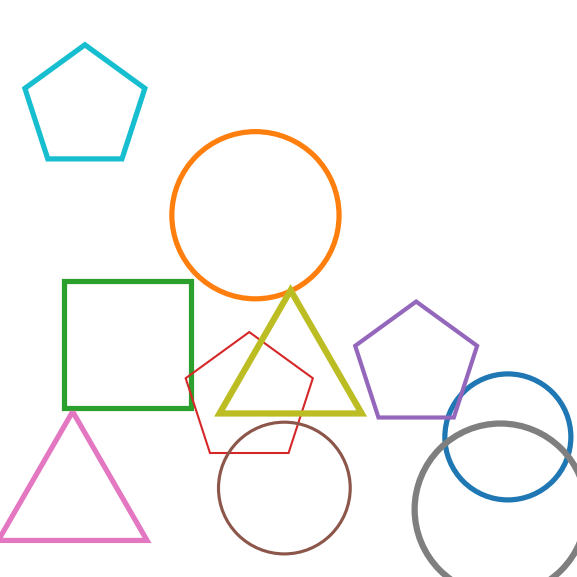[{"shape": "circle", "thickness": 2.5, "radius": 0.55, "center": [0.879, 0.243]}, {"shape": "circle", "thickness": 2.5, "radius": 0.72, "center": [0.442, 0.626]}, {"shape": "square", "thickness": 2.5, "radius": 0.55, "center": [0.22, 0.403]}, {"shape": "pentagon", "thickness": 1, "radius": 0.58, "center": [0.432, 0.308]}, {"shape": "pentagon", "thickness": 2, "radius": 0.55, "center": [0.721, 0.366]}, {"shape": "circle", "thickness": 1.5, "radius": 0.57, "center": [0.492, 0.154]}, {"shape": "triangle", "thickness": 2.5, "radius": 0.74, "center": [0.126, 0.138]}, {"shape": "circle", "thickness": 3, "radius": 0.74, "center": [0.867, 0.117]}, {"shape": "triangle", "thickness": 3, "radius": 0.71, "center": [0.503, 0.354]}, {"shape": "pentagon", "thickness": 2.5, "radius": 0.55, "center": [0.147, 0.812]}]